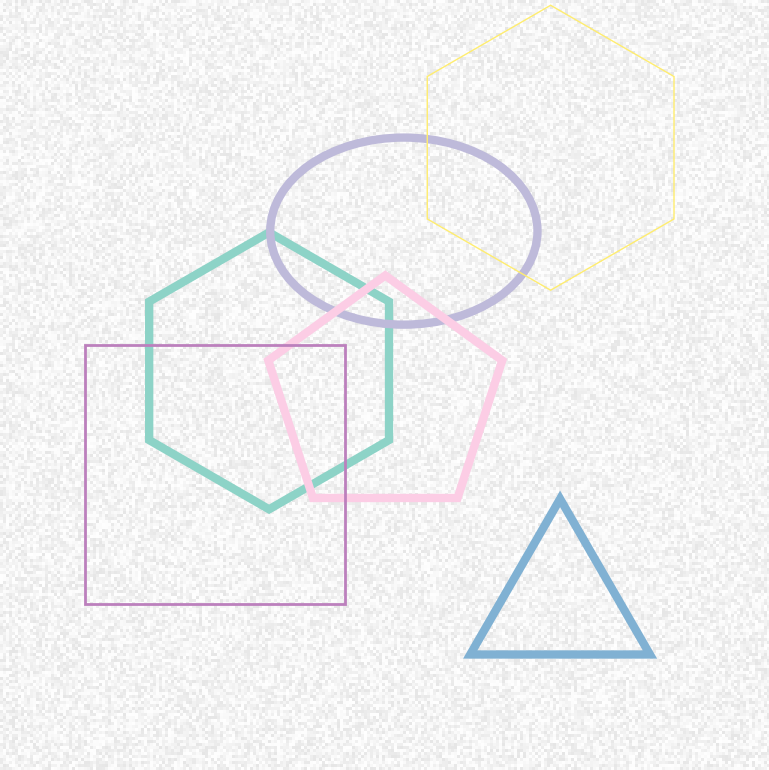[{"shape": "hexagon", "thickness": 3, "radius": 0.9, "center": [0.349, 0.518]}, {"shape": "oval", "thickness": 3, "radius": 0.87, "center": [0.524, 0.7]}, {"shape": "triangle", "thickness": 3, "radius": 0.67, "center": [0.727, 0.217]}, {"shape": "pentagon", "thickness": 3, "radius": 0.8, "center": [0.5, 0.483]}, {"shape": "square", "thickness": 1, "radius": 0.84, "center": [0.279, 0.383]}, {"shape": "hexagon", "thickness": 0.5, "radius": 0.93, "center": [0.715, 0.808]}]